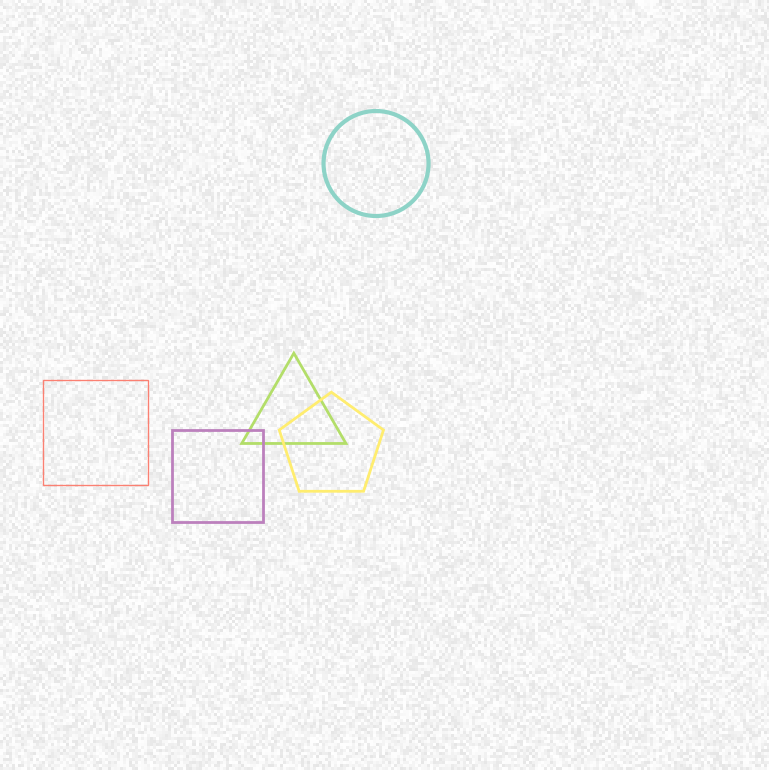[{"shape": "circle", "thickness": 1.5, "radius": 0.34, "center": [0.488, 0.788]}, {"shape": "square", "thickness": 0.5, "radius": 0.34, "center": [0.124, 0.439]}, {"shape": "triangle", "thickness": 1, "radius": 0.39, "center": [0.382, 0.463]}, {"shape": "square", "thickness": 1, "radius": 0.3, "center": [0.283, 0.382]}, {"shape": "pentagon", "thickness": 1, "radius": 0.36, "center": [0.43, 0.42]}]